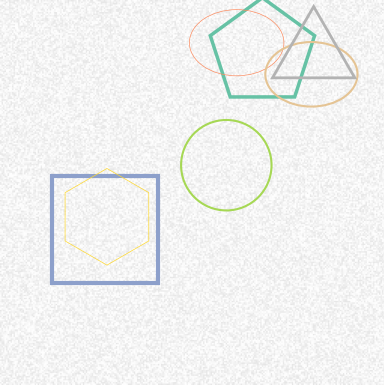[{"shape": "pentagon", "thickness": 2.5, "radius": 0.71, "center": [0.682, 0.863]}, {"shape": "oval", "thickness": 0.5, "radius": 0.61, "center": [0.615, 0.889]}, {"shape": "square", "thickness": 3, "radius": 0.69, "center": [0.273, 0.404]}, {"shape": "circle", "thickness": 1.5, "radius": 0.59, "center": [0.588, 0.571]}, {"shape": "hexagon", "thickness": 0.5, "radius": 0.63, "center": [0.278, 0.437]}, {"shape": "oval", "thickness": 1.5, "radius": 0.6, "center": [0.809, 0.807]}, {"shape": "triangle", "thickness": 2, "radius": 0.62, "center": [0.815, 0.86]}]